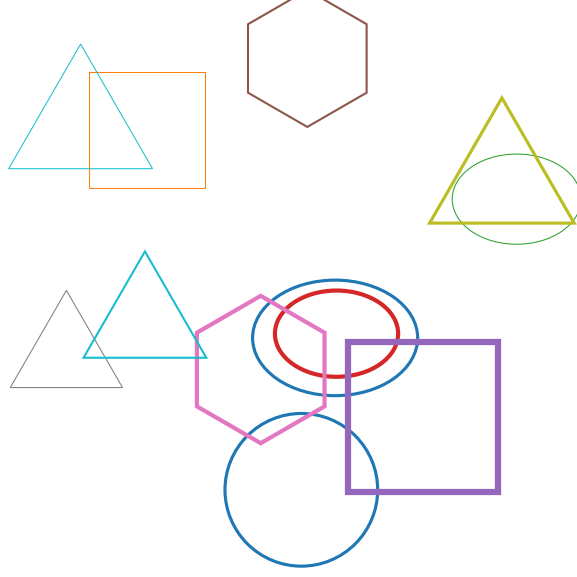[{"shape": "oval", "thickness": 1.5, "radius": 0.71, "center": [0.58, 0.414]}, {"shape": "circle", "thickness": 1.5, "radius": 0.66, "center": [0.522, 0.151]}, {"shape": "square", "thickness": 0.5, "radius": 0.5, "center": [0.254, 0.774]}, {"shape": "oval", "thickness": 0.5, "radius": 0.56, "center": [0.895, 0.654]}, {"shape": "oval", "thickness": 2, "radius": 0.53, "center": [0.583, 0.421]}, {"shape": "square", "thickness": 3, "radius": 0.65, "center": [0.732, 0.278]}, {"shape": "hexagon", "thickness": 1, "radius": 0.59, "center": [0.532, 0.898]}, {"shape": "hexagon", "thickness": 2, "radius": 0.64, "center": [0.451, 0.359]}, {"shape": "triangle", "thickness": 0.5, "radius": 0.56, "center": [0.115, 0.384]}, {"shape": "triangle", "thickness": 1.5, "radius": 0.72, "center": [0.869, 0.685]}, {"shape": "triangle", "thickness": 1, "radius": 0.61, "center": [0.251, 0.441]}, {"shape": "triangle", "thickness": 0.5, "radius": 0.72, "center": [0.14, 0.779]}]